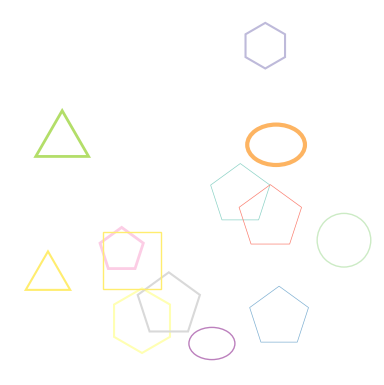[{"shape": "pentagon", "thickness": 0.5, "radius": 0.4, "center": [0.624, 0.494]}, {"shape": "hexagon", "thickness": 1.5, "radius": 0.42, "center": [0.369, 0.167]}, {"shape": "hexagon", "thickness": 1.5, "radius": 0.3, "center": [0.689, 0.881]}, {"shape": "pentagon", "thickness": 0.5, "radius": 0.43, "center": [0.702, 0.435]}, {"shape": "pentagon", "thickness": 0.5, "radius": 0.4, "center": [0.725, 0.176]}, {"shape": "oval", "thickness": 3, "radius": 0.37, "center": [0.717, 0.624]}, {"shape": "triangle", "thickness": 2, "radius": 0.4, "center": [0.162, 0.633]}, {"shape": "pentagon", "thickness": 2, "radius": 0.3, "center": [0.316, 0.35]}, {"shape": "pentagon", "thickness": 1.5, "radius": 0.42, "center": [0.438, 0.208]}, {"shape": "oval", "thickness": 1, "radius": 0.3, "center": [0.55, 0.108]}, {"shape": "circle", "thickness": 1, "radius": 0.35, "center": [0.893, 0.376]}, {"shape": "triangle", "thickness": 1.5, "radius": 0.33, "center": [0.125, 0.28]}, {"shape": "square", "thickness": 1, "radius": 0.37, "center": [0.343, 0.323]}]